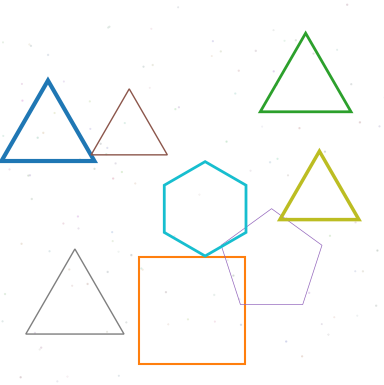[{"shape": "triangle", "thickness": 3, "radius": 0.7, "center": [0.125, 0.651]}, {"shape": "square", "thickness": 1.5, "radius": 0.69, "center": [0.498, 0.194]}, {"shape": "triangle", "thickness": 2, "radius": 0.68, "center": [0.794, 0.778]}, {"shape": "pentagon", "thickness": 0.5, "radius": 0.69, "center": [0.705, 0.32]}, {"shape": "triangle", "thickness": 1, "radius": 0.57, "center": [0.336, 0.655]}, {"shape": "triangle", "thickness": 1, "radius": 0.74, "center": [0.195, 0.206]}, {"shape": "triangle", "thickness": 2.5, "radius": 0.59, "center": [0.83, 0.489]}, {"shape": "hexagon", "thickness": 2, "radius": 0.61, "center": [0.533, 0.458]}]